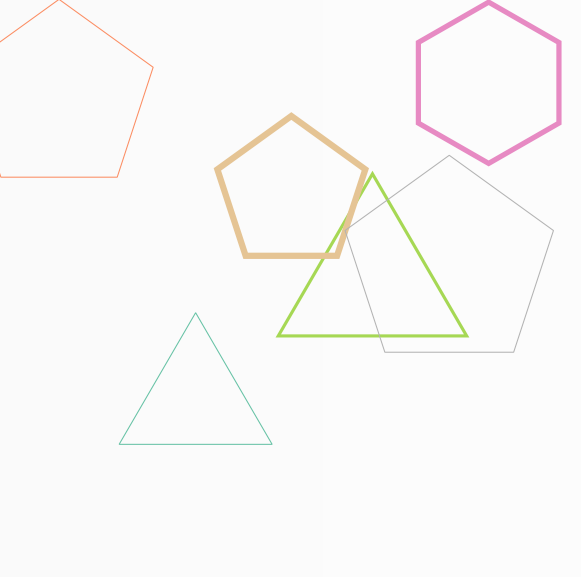[{"shape": "triangle", "thickness": 0.5, "radius": 0.76, "center": [0.337, 0.306]}, {"shape": "pentagon", "thickness": 0.5, "radius": 0.85, "center": [0.102, 0.83]}, {"shape": "hexagon", "thickness": 2.5, "radius": 0.7, "center": [0.841, 0.856]}, {"shape": "triangle", "thickness": 1.5, "radius": 0.94, "center": [0.641, 0.511]}, {"shape": "pentagon", "thickness": 3, "radius": 0.67, "center": [0.501, 0.664]}, {"shape": "pentagon", "thickness": 0.5, "radius": 0.94, "center": [0.773, 0.542]}]